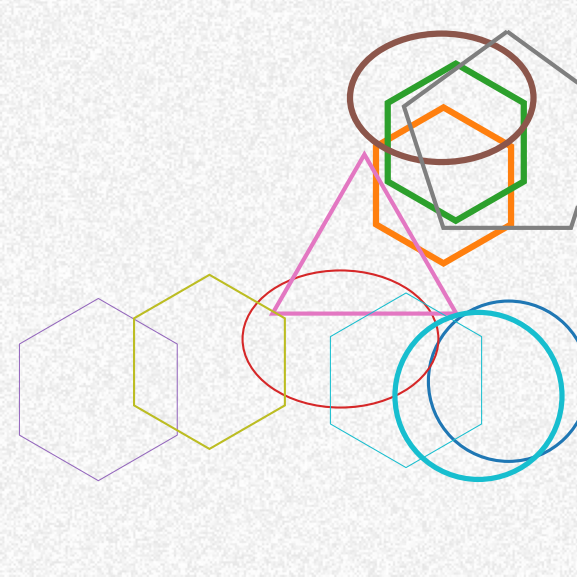[{"shape": "circle", "thickness": 1.5, "radius": 0.69, "center": [0.881, 0.339]}, {"shape": "hexagon", "thickness": 3, "radius": 0.68, "center": [0.768, 0.678]}, {"shape": "hexagon", "thickness": 3, "radius": 0.68, "center": [0.789, 0.753]}, {"shape": "oval", "thickness": 1, "radius": 0.85, "center": [0.59, 0.412]}, {"shape": "hexagon", "thickness": 0.5, "radius": 0.79, "center": [0.17, 0.325]}, {"shape": "oval", "thickness": 3, "radius": 0.79, "center": [0.765, 0.83]}, {"shape": "triangle", "thickness": 2, "radius": 0.92, "center": [0.631, 0.548]}, {"shape": "pentagon", "thickness": 2, "radius": 0.94, "center": [0.878, 0.757]}, {"shape": "hexagon", "thickness": 1, "radius": 0.75, "center": [0.363, 0.373]}, {"shape": "circle", "thickness": 2.5, "radius": 0.72, "center": [0.829, 0.314]}, {"shape": "hexagon", "thickness": 0.5, "radius": 0.76, "center": [0.703, 0.341]}]